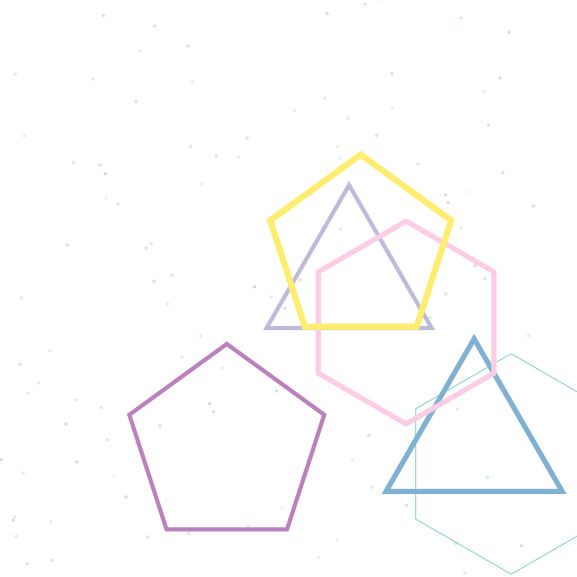[{"shape": "hexagon", "thickness": 0.5, "radius": 0.95, "center": [0.885, 0.196]}, {"shape": "triangle", "thickness": 2, "radius": 0.83, "center": [0.604, 0.514]}, {"shape": "triangle", "thickness": 2.5, "radius": 0.88, "center": [0.821, 0.236]}, {"shape": "hexagon", "thickness": 2.5, "radius": 0.88, "center": [0.703, 0.441]}, {"shape": "pentagon", "thickness": 2, "radius": 0.89, "center": [0.393, 0.226]}, {"shape": "pentagon", "thickness": 3, "radius": 0.82, "center": [0.625, 0.567]}]